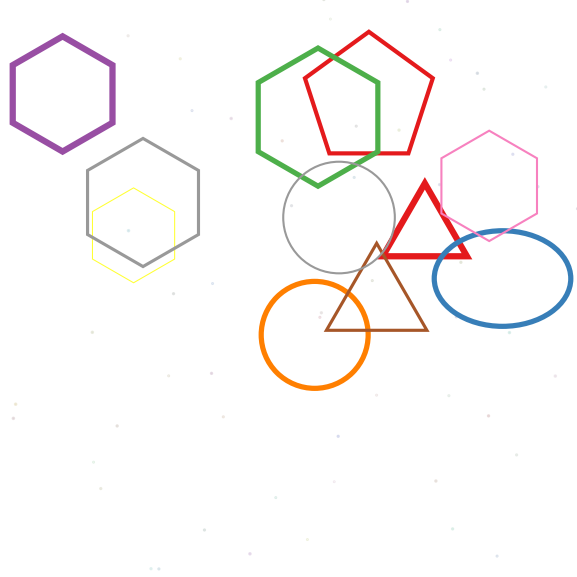[{"shape": "triangle", "thickness": 3, "radius": 0.42, "center": [0.736, 0.597]}, {"shape": "pentagon", "thickness": 2, "radius": 0.58, "center": [0.639, 0.828]}, {"shape": "oval", "thickness": 2.5, "radius": 0.59, "center": [0.87, 0.517]}, {"shape": "hexagon", "thickness": 2.5, "radius": 0.6, "center": [0.551, 0.796]}, {"shape": "hexagon", "thickness": 3, "radius": 0.5, "center": [0.108, 0.836]}, {"shape": "circle", "thickness": 2.5, "radius": 0.46, "center": [0.545, 0.419]}, {"shape": "hexagon", "thickness": 0.5, "radius": 0.41, "center": [0.231, 0.592]}, {"shape": "triangle", "thickness": 1.5, "radius": 0.5, "center": [0.652, 0.477]}, {"shape": "hexagon", "thickness": 1, "radius": 0.48, "center": [0.847, 0.677]}, {"shape": "circle", "thickness": 1, "radius": 0.48, "center": [0.587, 0.622]}, {"shape": "hexagon", "thickness": 1.5, "radius": 0.55, "center": [0.248, 0.648]}]